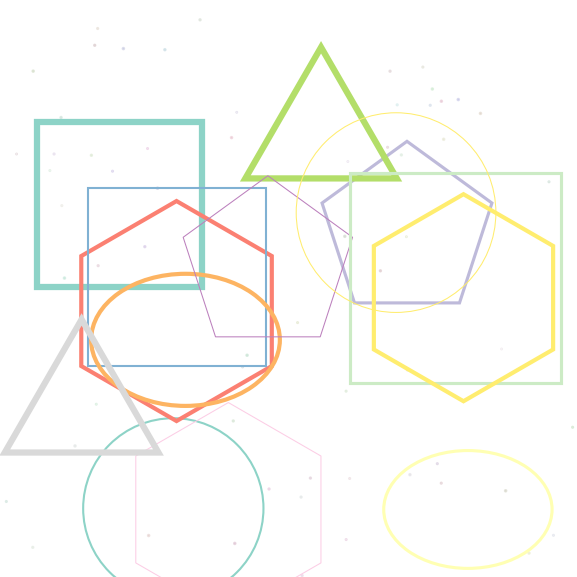[{"shape": "circle", "thickness": 1, "radius": 0.78, "center": [0.3, 0.119]}, {"shape": "square", "thickness": 3, "radius": 0.72, "center": [0.207, 0.645]}, {"shape": "oval", "thickness": 1.5, "radius": 0.73, "center": [0.81, 0.117]}, {"shape": "pentagon", "thickness": 1.5, "radius": 0.77, "center": [0.705, 0.6]}, {"shape": "hexagon", "thickness": 2, "radius": 0.95, "center": [0.306, 0.461]}, {"shape": "square", "thickness": 1, "radius": 0.77, "center": [0.306, 0.519]}, {"shape": "oval", "thickness": 2, "radius": 0.82, "center": [0.321, 0.411]}, {"shape": "triangle", "thickness": 3, "radius": 0.76, "center": [0.556, 0.766]}, {"shape": "hexagon", "thickness": 0.5, "radius": 0.93, "center": [0.395, 0.117]}, {"shape": "triangle", "thickness": 3, "radius": 0.77, "center": [0.141, 0.292]}, {"shape": "pentagon", "thickness": 0.5, "radius": 0.77, "center": [0.464, 0.541]}, {"shape": "square", "thickness": 1.5, "radius": 0.91, "center": [0.789, 0.517]}, {"shape": "circle", "thickness": 0.5, "radius": 0.86, "center": [0.686, 0.631]}, {"shape": "hexagon", "thickness": 2, "radius": 0.9, "center": [0.803, 0.484]}]